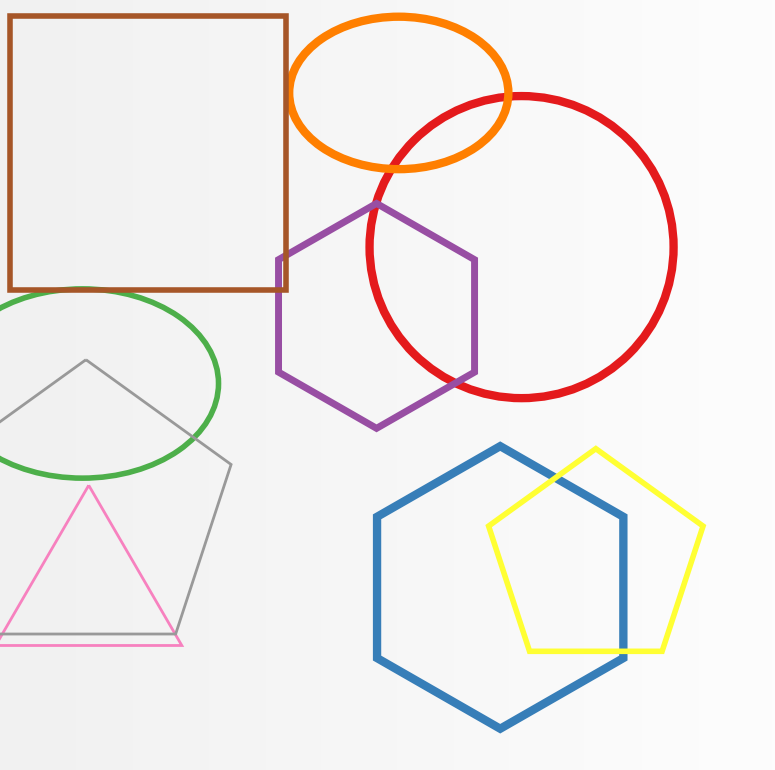[{"shape": "circle", "thickness": 3, "radius": 0.98, "center": [0.673, 0.679]}, {"shape": "hexagon", "thickness": 3, "radius": 0.92, "center": [0.645, 0.237]}, {"shape": "oval", "thickness": 2, "radius": 0.88, "center": [0.106, 0.502]}, {"shape": "hexagon", "thickness": 2.5, "radius": 0.73, "center": [0.486, 0.59]}, {"shape": "oval", "thickness": 3, "radius": 0.71, "center": [0.515, 0.879]}, {"shape": "pentagon", "thickness": 2, "radius": 0.73, "center": [0.769, 0.272]}, {"shape": "square", "thickness": 2, "radius": 0.89, "center": [0.191, 0.801]}, {"shape": "triangle", "thickness": 1, "radius": 0.69, "center": [0.114, 0.231]}, {"shape": "pentagon", "thickness": 1, "radius": 0.98, "center": [0.111, 0.336]}]